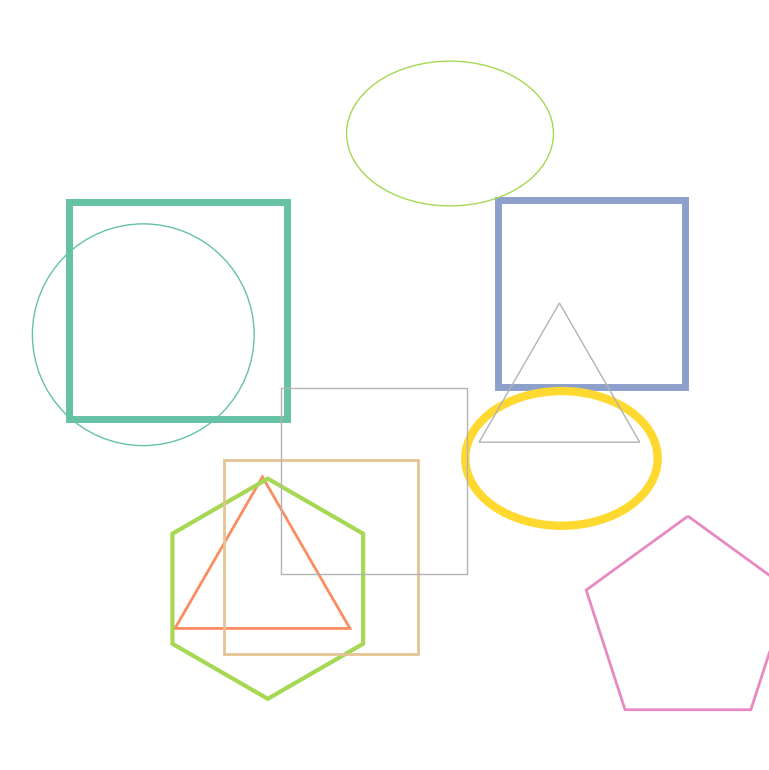[{"shape": "circle", "thickness": 0.5, "radius": 0.72, "center": [0.186, 0.565]}, {"shape": "square", "thickness": 2.5, "radius": 0.71, "center": [0.231, 0.597]}, {"shape": "triangle", "thickness": 1, "radius": 0.66, "center": [0.341, 0.249]}, {"shape": "square", "thickness": 2.5, "radius": 0.61, "center": [0.768, 0.619]}, {"shape": "pentagon", "thickness": 1, "radius": 0.69, "center": [0.893, 0.191]}, {"shape": "oval", "thickness": 0.5, "radius": 0.67, "center": [0.584, 0.827]}, {"shape": "hexagon", "thickness": 1.5, "radius": 0.71, "center": [0.348, 0.235]}, {"shape": "oval", "thickness": 3, "radius": 0.62, "center": [0.729, 0.405]}, {"shape": "square", "thickness": 1, "radius": 0.63, "center": [0.417, 0.277]}, {"shape": "triangle", "thickness": 0.5, "radius": 0.6, "center": [0.727, 0.486]}, {"shape": "square", "thickness": 0.5, "radius": 0.6, "center": [0.486, 0.375]}]